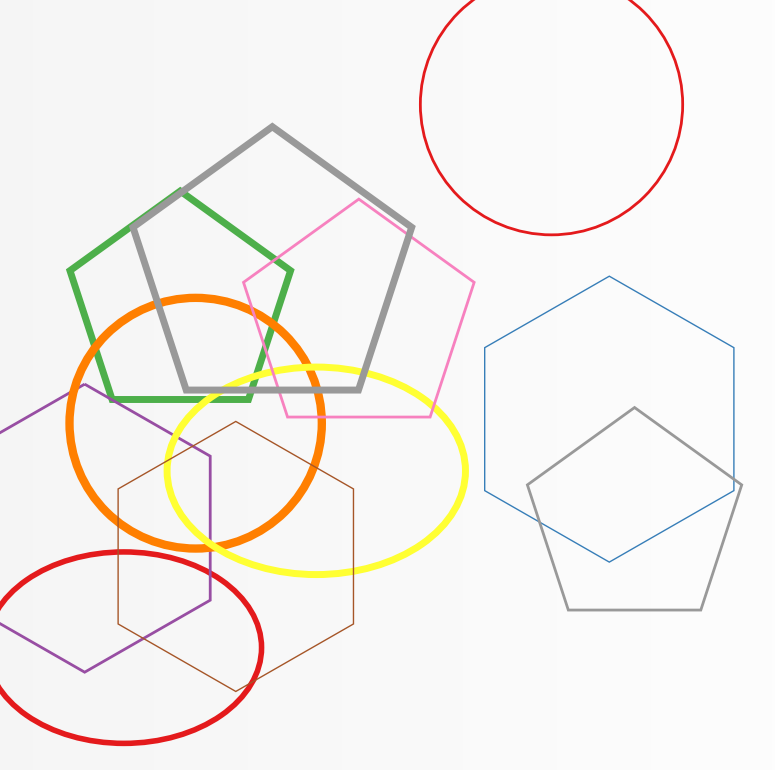[{"shape": "oval", "thickness": 2, "radius": 0.89, "center": [0.16, 0.159]}, {"shape": "circle", "thickness": 1, "radius": 0.85, "center": [0.712, 0.864]}, {"shape": "hexagon", "thickness": 0.5, "radius": 0.93, "center": [0.786, 0.456]}, {"shape": "pentagon", "thickness": 2.5, "radius": 0.75, "center": [0.233, 0.602]}, {"shape": "hexagon", "thickness": 1, "radius": 0.94, "center": [0.109, 0.314]}, {"shape": "circle", "thickness": 3, "radius": 0.81, "center": [0.252, 0.45]}, {"shape": "oval", "thickness": 2.5, "radius": 0.96, "center": [0.408, 0.389]}, {"shape": "hexagon", "thickness": 0.5, "radius": 0.88, "center": [0.304, 0.277]}, {"shape": "pentagon", "thickness": 1, "radius": 0.78, "center": [0.463, 0.585]}, {"shape": "pentagon", "thickness": 2.5, "radius": 0.95, "center": [0.351, 0.646]}, {"shape": "pentagon", "thickness": 1, "radius": 0.73, "center": [0.819, 0.325]}]